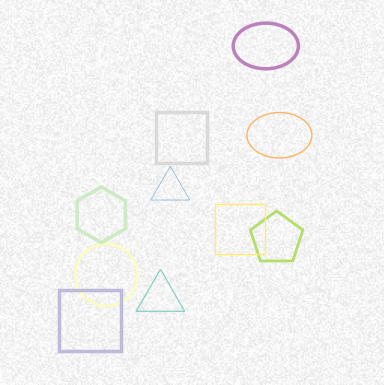[{"shape": "triangle", "thickness": 1, "radius": 0.36, "center": [0.417, 0.228]}, {"shape": "circle", "thickness": 1.5, "radius": 0.4, "center": [0.276, 0.286]}, {"shape": "square", "thickness": 2.5, "radius": 0.4, "center": [0.234, 0.168]}, {"shape": "triangle", "thickness": 0.5, "radius": 0.29, "center": [0.442, 0.51]}, {"shape": "oval", "thickness": 1, "radius": 0.42, "center": [0.726, 0.649]}, {"shape": "pentagon", "thickness": 2, "radius": 0.36, "center": [0.718, 0.38]}, {"shape": "square", "thickness": 2.5, "radius": 0.33, "center": [0.472, 0.642]}, {"shape": "oval", "thickness": 2.5, "radius": 0.42, "center": [0.69, 0.881]}, {"shape": "hexagon", "thickness": 2.5, "radius": 0.36, "center": [0.263, 0.442]}, {"shape": "square", "thickness": 1, "radius": 0.33, "center": [0.624, 0.405]}]